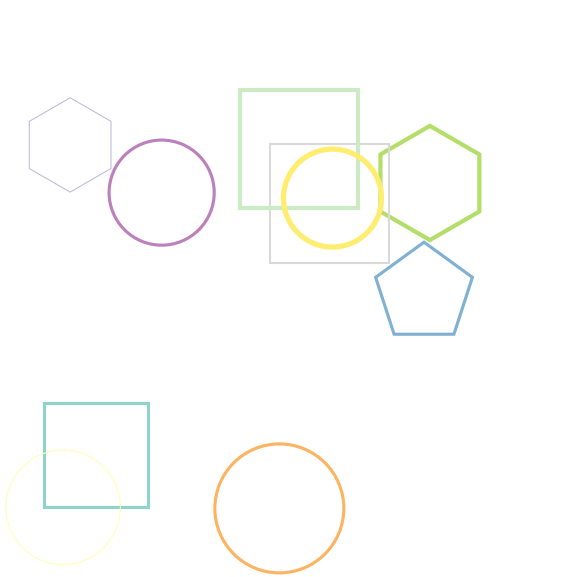[{"shape": "square", "thickness": 1.5, "radius": 0.45, "center": [0.166, 0.211]}, {"shape": "circle", "thickness": 0.5, "radius": 0.5, "center": [0.109, 0.121]}, {"shape": "hexagon", "thickness": 0.5, "radius": 0.41, "center": [0.121, 0.748]}, {"shape": "pentagon", "thickness": 1.5, "radius": 0.44, "center": [0.734, 0.492]}, {"shape": "circle", "thickness": 1.5, "radius": 0.56, "center": [0.484, 0.119]}, {"shape": "hexagon", "thickness": 2, "radius": 0.49, "center": [0.744, 0.682]}, {"shape": "square", "thickness": 1, "radius": 0.52, "center": [0.57, 0.646]}, {"shape": "circle", "thickness": 1.5, "radius": 0.46, "center": [0.28, 0.666]}, {"shape": "square", "thickness": 2, "radius": 0.51, "center": [0.518, 0.742]}, {"shape": "circle", "thickness": 2.5, "radius": 0.42, "center": [0.576, 0.656]}]